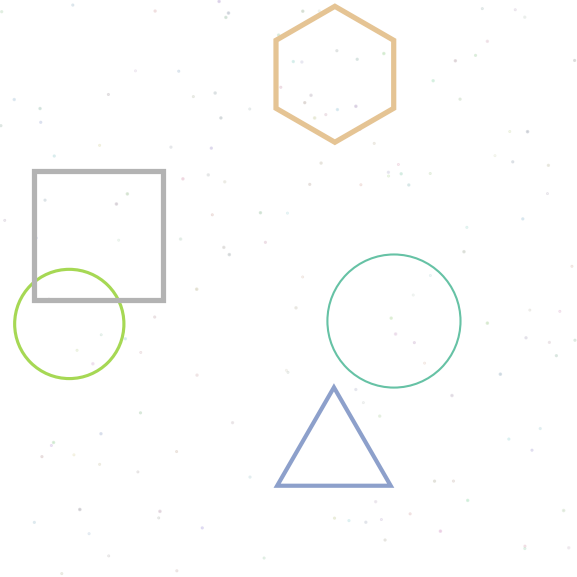[{"shape": "circle", "thickness": 1, "radius": 0.58, "center": [0.682, 0.443]}, {"shape": "triangle", "thickness": 2, "radius": 0.57, "center": [0.578, 0.215]}, {"shape": "circle", "thickness": 1.5, "radius": 0.47, "center": [0.12, 0.438]}, {"shape": "hexagon", "thickness": 2.5, "radius": 0.59, "center": [0.58, 0.87]}, {"shape": "square", "thickness": 2.5, "radius": 0.56, "center": [0.171, 0.592]}]